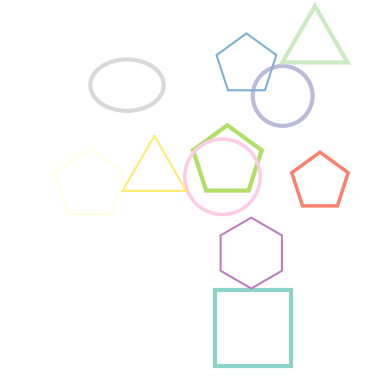[{"shape": "square", "thickness": 3, "radius": 0.49, "center": [0.657, 0.147]}, {"shape": "pentagon", "thickness": 0.5, "radius": 0.48, "center": [0.232, 0.521]}, {"shape": "circle", "thickness": 3, "radius": 0.39, "center": [0.734, 0.751]}, {"shape": "pentagon", "thickness": 2.5, "radius": 0.39, "center": [0.831, 0.528]}, {"shape": "pentagon", "thickness": 1.5, "radius": 0.41, "center": [0.64, 0.832]}, {"shape": "pentagon", "thickness": 3, "radius": 0.47, "center": [0.591, 0.581]}, {"shape": "circle", "thickness": 2.5, "radius": 0.49, "center": [0.578, 0.541]}, {"shape": "oval", "thickness": 3, "radius": 0.48, "center": [0.33, 0.779]}, {"shape": "hexagon", "thickness": 1.5, "radius": 0.46, "center": [0.653, 0.343]}, {"shape": "triangle", "thickness": 3, "radius": 0.49, "center": [0.818, 0.887]}, {"shape": "triangle", "thickness": 1.5, "radius": 0.48, "center": [0.401, 0.552]}]